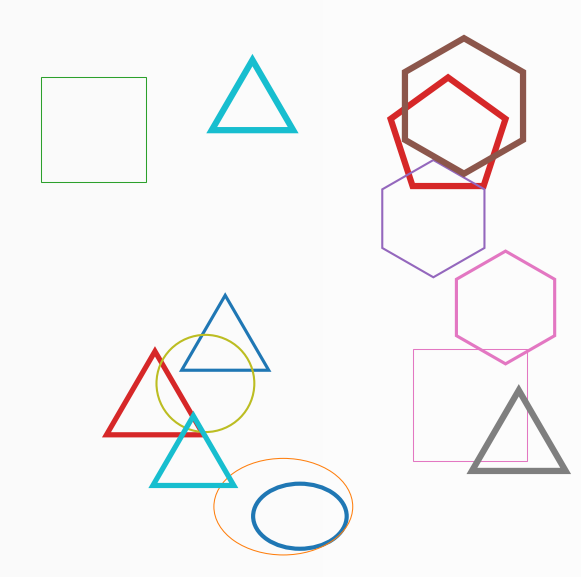[{"shape": "triangle", "thickness": 1.5, "radius": 0.43, "center": [0.387, 0.401]}, {"shape": "oval", "thickness": 2, "radius": 0.4, "center": [0.516, 0.105]}, {"shape": "oval", "thickness": 0.5, "radius": 0.6, "center": [0.487, 0.122]}, {"shape": "square", "thickness": 0.5, "radius": 0.45, "center": [0.161, 0.776]}, {"shape": "triangle", "thickness": 2.5, "radius": 0.48, "center": [0.267, 0.294]}, {"shape": "pentagon", "thickness": 3, "radius": 0.52, "center": [0.771, 0.761]}, {"shape": "hexagon", "thickness": 1, "radius": 0.51, "center": [0.746, 0.621]}, {"shape": "hexagon", "thickness": 3, "radius": 0.59, "center": [0.798, 0.816]}, {"shape": "square", "thickness": 0.5, "radius": 0.49, "center": [0.809, 0.298]}, {"shape": "hexagon", "thickness": 1.5, "radius": 0.49, "center": [0.87, 0.467]}, {"shape": "triangle", "thickness": 3, "radius": 0.47, "center": [0.893, 0.23]}, {"shape": "circle", "thickness": 1, "radius": 0.42, "center": [0.353, 0.335]}, {"shape": "triangle", "thickness": 3, "radius": 0.4, "center": [0.434, 0.814]}, {"shape": "triangle", "thickness": 2.5, "radius": 0.4, "center": [0.333, 0.199]}]